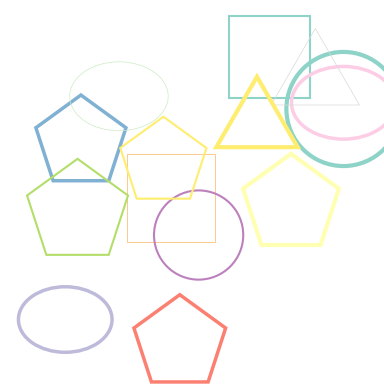[{"shape": "circle", "thickness": 3, "radius": 0.74, "center": [0.892, 0.717]}, {"shape": "square", "thickness": 1.5, "radius": 0.53, "center": [0.699, 0.852]}, {"shape": "pentagon", "thickness": 3, "radius": 0.65, "center": [0.756, 0.47]}, {"shape": "oval", "thickness": 2.5, "radius": 0.61, "center": [0.169, 0.17]}, {"shape": "pentagon", "thickness": 2.5, "radius": 0.63, "center": [0.467, 0.109]}, {"shape": "pentagon", "thickness": 2.5, "radius": 0.62, "center": [0.21, 0.63]}, {"shape": "square", "thickness": 0.5, "radius": 0.57, "center": [0.444, 0.486]}, {"shape": "pentagon", "thickness": 1.5, "radius": 0.69, "center": [0.201, 0.45]}, {"shape": "oval", "thickness": 2.5, "radius": 0.67, "center": [0.892, 0.733]}, {"shape": "triangle", "thickness": 0.5, "radius": 0.66, "center": [0.819, 0.794]}, {"shape": "circle", "thickness": 1.5, "radius": 0.58, "center": [0.516, 0.39]}, {"shape": "oval", "thickness": 0.5, "radius": 0.64, "center": [0.309, 0.75]}, {"shape": "pentagon", "thickness": 1.5, "radius": 0.59, "center": [0.424, 0.579]}, {"shape": "triangle", "thickness": 3, "radius": 0.61, "center": [0.667, 0.679]}]